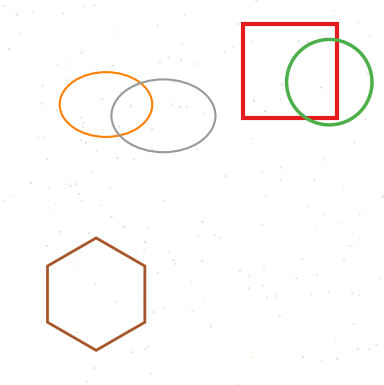[{"shape": "square", "thickness": 3, "radius": 0.61, "center": [0.753, 0.816]}, {"shape": "circle", "thickness": 2.5, "radius": 0.55, "center": [0.855, 0.787]}, {"shape": "oval", "thickness": 1.5, "radius": 0.6, "center": [0.275, 0.728]}, {"shape": "hexagon", "thickness": 2, "radius": 0.73, "center": [0.25, 0.236]}, {"shape": "oval", "thickness": 1.5, "radius": 0.68, "center": [0.425, 0.699]}]